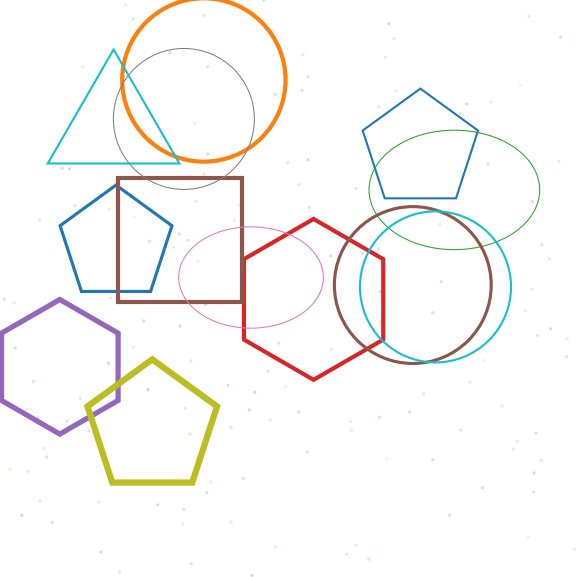[{"shape": "pentagon", "thickness": 1.5, "radius": 0.51, "center": [0.201, 0.577]}, {"shape": "pentagon", "thickness": 1, "radius": 0.53, "center": [0.728, 0.741]}, {"shape": "circle", "thickness": 2, "radius": 0.71, "center": [0.353, 0.861]}, {"shape": "oval", "thickness": 0.5, "radius": 0.74, "center": [0.787, 0.67]}, {"shape": "hexagon", "thickness": 2, "radius": 0.7, "center": [0.543, 0.481]}, {"shape": "hexagon", "thickness": 2.5, "radius": 0.58, "center": [0.104, 0.364]}, {"shape": "circle", "thickness": 1.5, "radius": 0.68, "center": [0.715, 0.506]}, {"shape": "square", "thickness": 2, "radius": 0.53, "center": [0.312, 0.583]}, {"shape": "oval", "thickness": 0.5, "radius": 0.63, "center": [0.435, 0.519]}, {"shape": "circle", "thickness": 0.5, "radius": 0.61, "center": [0.318, 0.793]}, {"shape": "pentagon", "thickness": 3, "radius": 0.59, "center": [0.264, 0.259]}, {"shape": "triangle", "thickness": 1, "radius": 0.66, "center": [0.197, 0.782]}, {"shape": "circle", "thickness": 1, "radius": 0.65, "center": [0.754, 0.502]}]